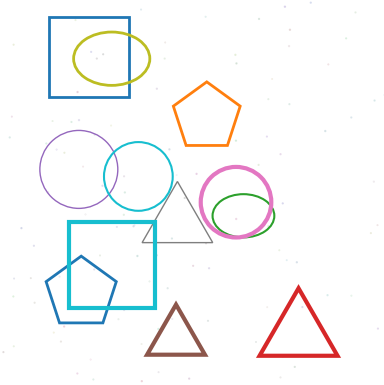[{"shape": "square", "thickness": 2, "radius": 0.52, "center": [0.232, 0.852]}, {"shape": "pentagon", "thickness": 2, "radius": 0.48, "center": [0.211, 0.239]}, {"shape": "pentagon", "thickness": 2, "radius": 0.46, "center": [0.537, 0.696]}, {"shape": "oval", "thickness": 1.5, "radius": 0.4, "center": [0.632, 0.44]}, {"shape": "triangle", "thickness": 3, "radius": 0.58, "center": [0.775, 0.134]}, {"shape": "circle", "thickness": 1, "radius": 0.51, "center": [0.205, 0.56]}, {"shape": "triangle", "thickness": 3, "radius": 0.43, "center": [0.457, 0.122]}, {"shape": "circle", "thickness": 3, "radius": 0.46, "center": [0.613, 0.475]}, {"shape": "triangle", "thickness": 1, "radius": 0.53, "center": [0.461, 0.423]}, {"shape": "oval", "thickness": 2, "radius": 0.49, "center": [0.29, 0.848]}, {"shape": "circle", "thickness": 1.5, "radius": 0.45, "center": [0.359, 0.542]}, {"shape": "square", "thickness": 3, "radius": 0.56, "center": [0.29, 0.311]}]